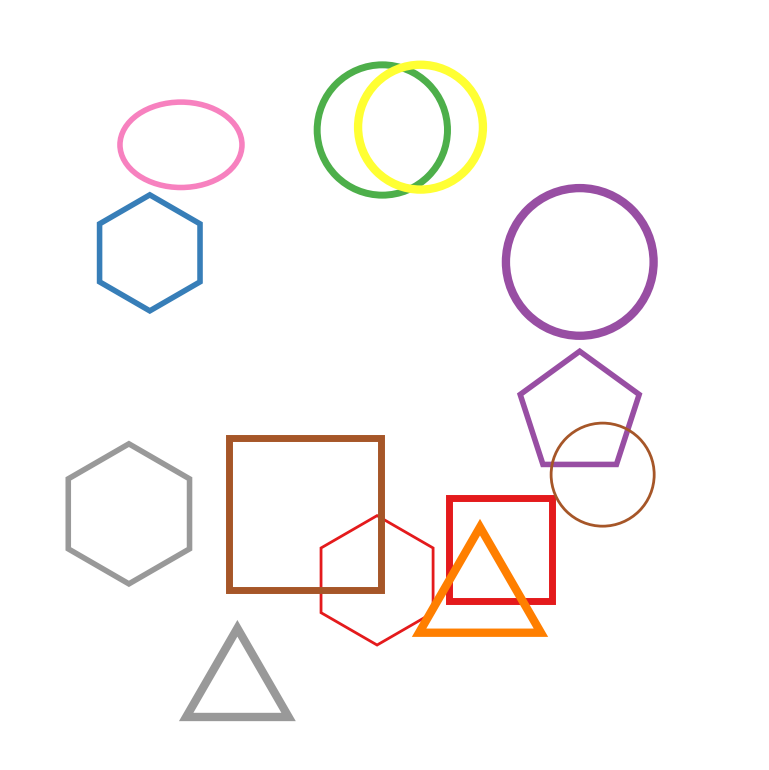[{"shape": "hexagon", "thickness": 1, "radius": 0.42, "center": [0.49, 0.246]}, {"shape": "square", "thickness": 2.5, "radius": 0.33, "center": [0.65, 0.286]}, {"shape": "hexagon", "thickness": 2, "radius": 0.38, "center": [0.195, 0.672]}, {"shape": "circle", "thickness": 2.5, "radius": 0.42, "center": [0.497, 0.831]}, {"shape": "circle", "thickness": 3, "radius": 0.48, "center": [0.753, 0.66]}, {"shape": "pentagon", "thickness": 2, "radius": 0.41, "center": [0.753, 0.463]}, {"shape": "triangle", "thickness": 3, "radius": 0.46, "center": [0.623, 0.224]}, {"shape": "circle", "thickness": 3, "radius": 0.41, "center": [0.546, 0.835]}, {"shape": "circle", "thickness": 1, "radius": 0.33, "center": [0.783, 0.384]}, {"shape": "square", "thickness": 2.5, "radius": 0.49, "center": [0.396, 0.333]}, {"shape": "oval", "thickness": 2, "radius": 0.4, "center": [0.235, 0.812]}, {"shape": "hexagon", "thickness": 2, "radius": 0.45, "center": [0.167, 0.333]}, {"shape": "triangle", "thickness": 3, "radius": 0.38, "center": [0.308, 0.107]}]